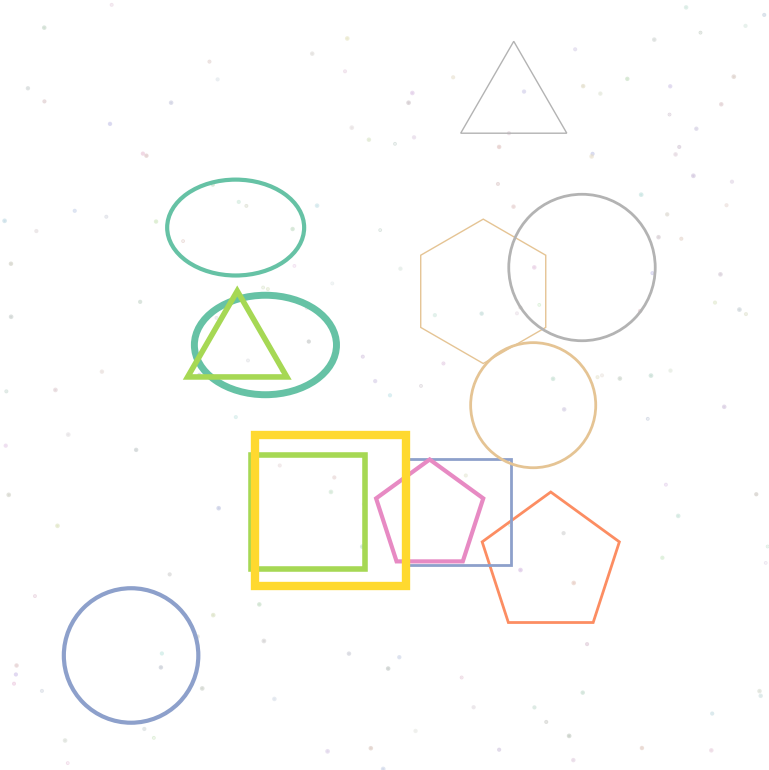[{"shape": "oval", "thickness": 2.5, "radius": 0.46, "center": [0.345, 0.552]}, {"shape": "oval", "thickness": 1.5, "radius": 0.44, "center": [0.306, 0.704]}, {"shape": "pentagon", "thickness": 1, "radius": 0.47, "center": [0.715, 0.267]}, {"shape": "circle", "thickness": 1.5, "radius": 0.44, "center": [0.17, 0.149]}, {"shape": "square", "thickness": 1, "radius": 0.34, "center": [0.594, 0.335]}, {"shape": "pentagon", "thickness": 1.5, "radius": 0.37, "center": [0.558, 0.33]}, {"shape": "square", "thickness": 2, "radius": 0.37, "center": [0.4, 0.335]}, {"shape": "triangle", "thickness": 2, "radius": 0.37, "center": [0.308, 0.548]}, {"shape": "square", "thickness": 3, "radius": 0.49, "center": [0.429, 0.337]}, {"shape": "circle", "thickness": 1, "radius": 0.41, "center": [0.692, 0.474]}, {"shape": "hexagon", "thickness": 0.5, "radius": 0.47, "center": [0.628, 0.622]}, {"shape": "circle", "thickness": 1, "radius": 0.48, "center": [0.756, 0.653]}, {"shape": "triangle", "thickness": 0.5, "radius": 0.4, "center": [0.667, 0.867]}]